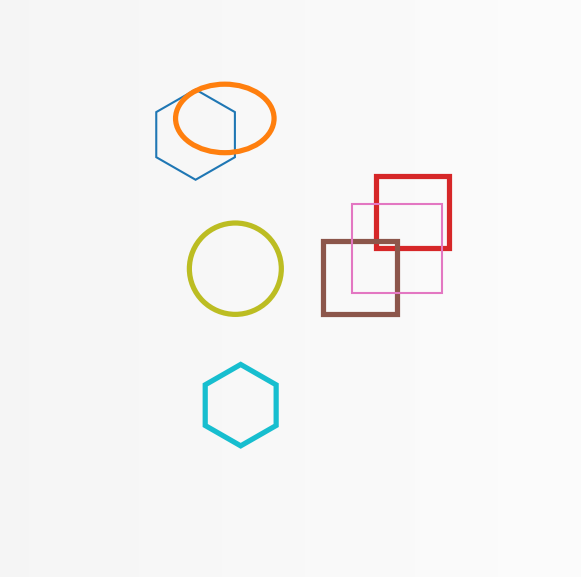[{"shape": "hexagon", "thickness": 1, "radius": 0.39, "center": [0.336, 0.766]}, {"shape": "oval", "thickness": 2.5, "radius": 0.42, "center": [0.387, 0.794]}, {"shape": "square", "thickness": 2.5, "radius": 0.31, "center": [0.71, 0.632]}, {"shape": "square", "thickness": 2.5, "radius": 0.32, "center": [0.619, 0.519]}, {"shape": "square", "thickness": 1, "radius": 0.39, "center": [0.683, 0.569]}, {"shape": "circle", "thickness": 2.5, "radius": 0.4, "center": [0.405, 0.534]}, {"shape": "hexagon", "thickness": 2.5, "radius": 0.35, "center": [0.414, 0.298]}]